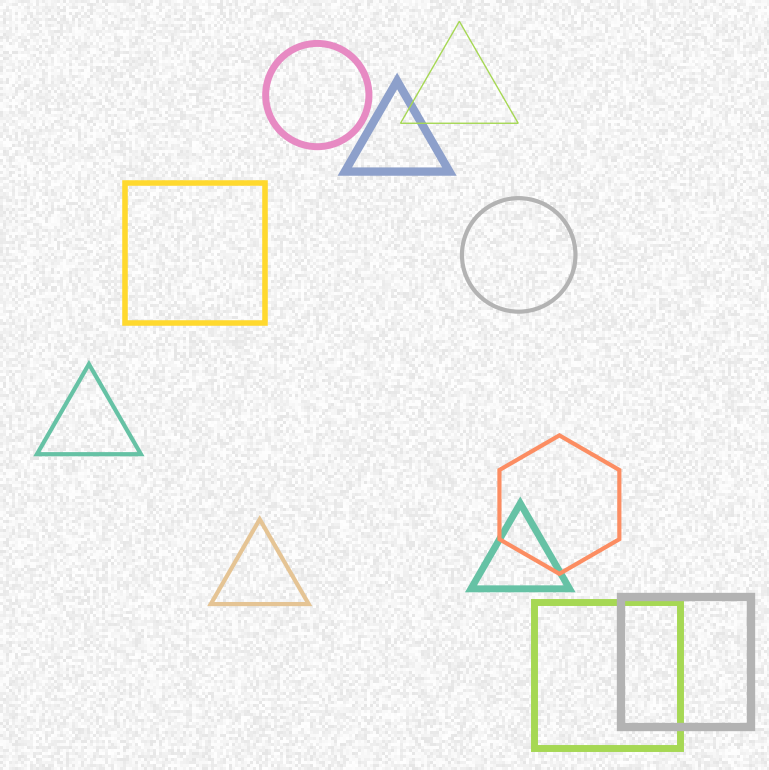[{"shape": "triangle", "thickness": 1.5, "radius": 0.39, "center": [0.115, 0.449]}, {"shape": "triangle", "thickness": 2.5, "radius": 0.37, "center": [0.676, 0.272]}, {"shape": "hexagon", "thickness": 1.5, "radius": 0.45, "center": [0.726, 0.345]}, {"shape": "triangle", "thickness": 3, "radius": 0.39, "center": [0.516, 0.816]}, {"shape": "circle", "thickness": 2.5, "radius": 0.34, "center": [0.412, 0.877]}, {"shape": "triangle", "thickness": 0.5, "radius": 0.44, "center": [0.597, 0.884]}, {"shape": "square", "thickness": 2.5, "radius": 0.47, "center": [0.789, 0.123]}, {"shape": "square", "thickness": 2, "radius": 0.46, "center": [0.253, 0.671]}, {"shape": "triangle", "thickness": 1.5, "radius": 0.37, "center": [0.337, 0.252]}, {"shape": "circle", "thickness": 1.5, "radius": 0.37, "center": [0.674, 0.669]}, {"shape": "square", "thickness": 3, "radius": 0.42, "center": [0.891, 0.14]}]